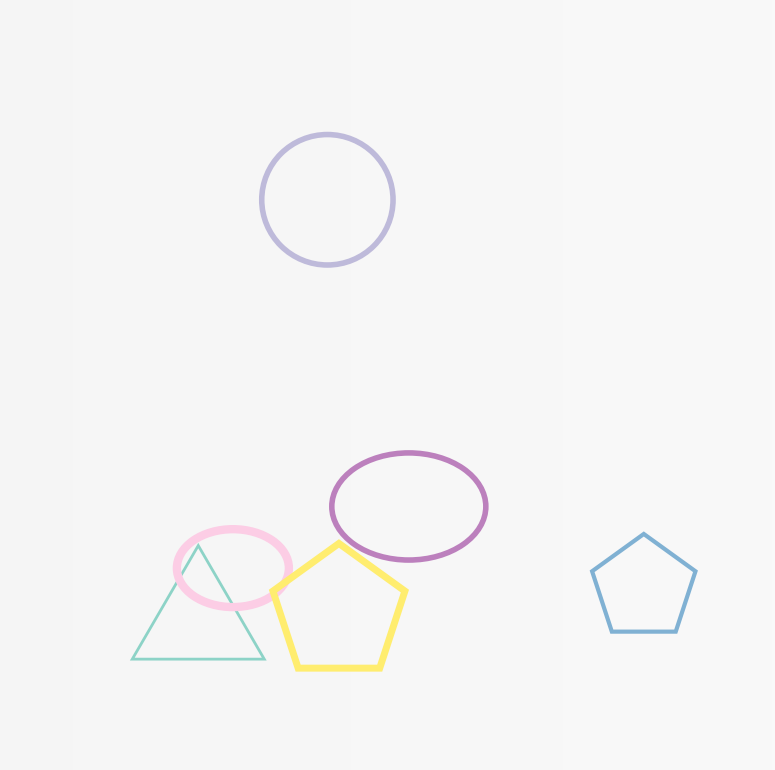[{"shape": "triangle", "thickness": 1, "radius": 0.49, "center": [0.256, 0.193]}, {"shape": "circle", "thickness": 2, "radius": 0.42, "center": [0.422, 0.741]}, {"shape": "pentagon", "thickness": 1.5, "radius": 0.35, "center": [0.831, 0.236]}, {"shape": "oval", "thickness": 3, "radius": 0.36, "center": [0.3, 0.262]}, {"shape": "oval", "thickness": 2, "radius": 0.5, "center": [0.528, 0.342]}, {"shape": "pentagon", "thickness": 2.5, "radius": 0.45, "center": [0.437, 0.205]}]